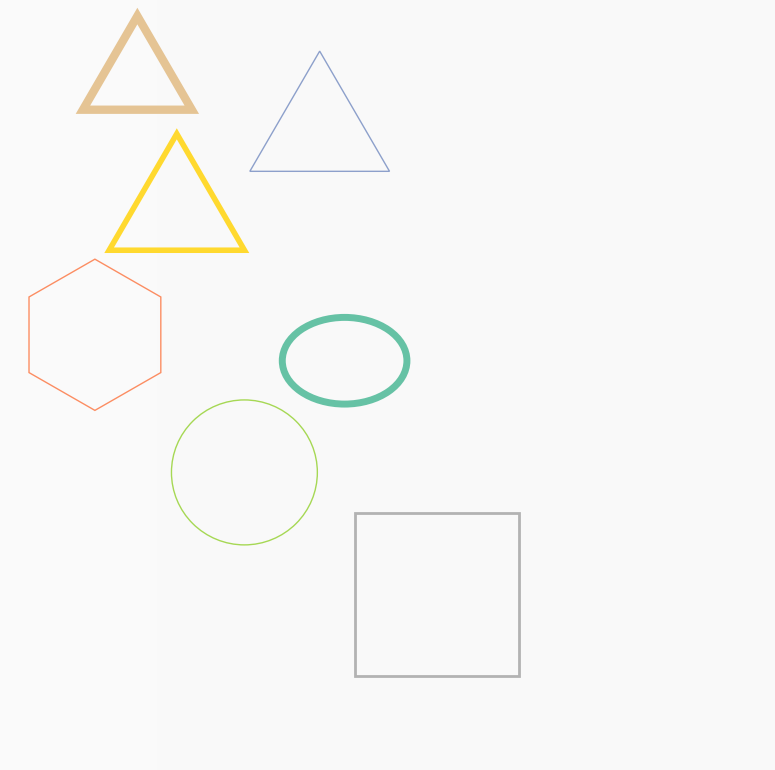[{"shape": "oval", "thickness": 2.5, "radius": 0.4, "center": [0.445, 0.532]}, {"shape": "hexagon", "thickness": 0.5, "radius": 0.49, "center": [0.122, 0.565]}, {"shape": "triangle", "thickness": 0.5, "radius": 0.52, "center": [0.412, 0.83]}, {"shape": "circle", "thickness": 0.5, "radius": 0.47, "center": [0.315, 0.386]}, {"shape": "triangle", "thickness": 2, "radius": 0.5, "center": [0.228, 0.725]}, {"shape": "triangle", "thickness": 3, "radius": 0.41, "center": [0.177, 0.898]}, {"shape": "square", "thickness": 1, "radius": 0.53, "center": [0.564, 0.228]}]